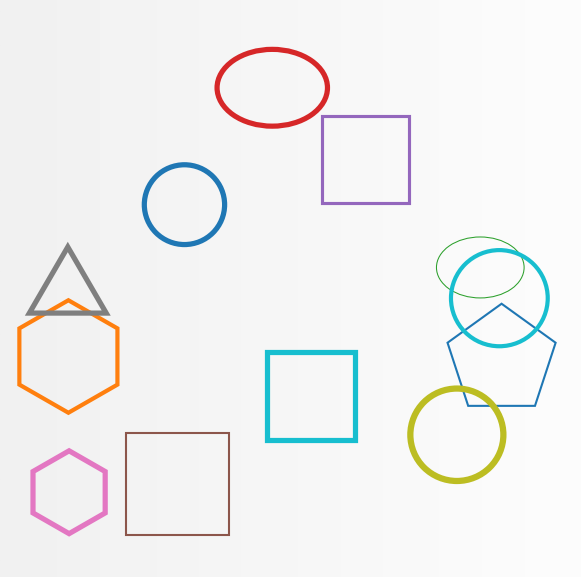[{"shape": "circle", "thickness": 2.5, "radius": 0.35, "center": [0.317, 0.645]}, {"shape": "pentagon", "thickness": 1, "radius": 0.49, "center": [0.863, 0.375]}, {"shape": "hexagon", "thickness": 2, "radius": 0.49, "center": [0.118, 0.382]}, {"shape": "oval", "thickness": 0.5, "radius": 0.38, "center": [0.826, 0.536]}, {"shape": "oval", "thickness": 2.5, "radius": 0.47, "center": [0.468, 0.847]}, {"shape": "square", "thickness": 1.5, "radius": 0.38, "center": [0.629, 0.723]}, {"shape": "square", "thickness": 1, "radius": 0.44, "center": [0.305, 0.161]}, {"shape": "hexagon", "thickness": 2.5, "radius": 0.36, "center": [0.119, 0.147]}, {"shape": "triangle", "thickness": 2.5, "radius": 0.38, "center": [0.117, 0.495]}, {"shape": "circle", "thickness": 3, "radius": 0.4, "center": [0.786, 0.246]}, {"shape": "circle", "thickness": 2, "radius": 0.42, "center": [0.859, 0.483]}, {"shape": "square", "thickness": 2.5, "radius": 0.38, "center": [0.535, 0.314]}]